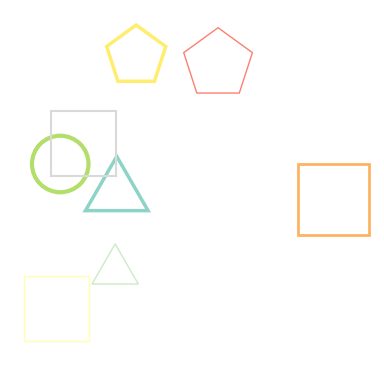[{"shape": "triangle", "thickness": 2.5, "radius": 0.47, "center": [0.303, 0.5]}, {"shape": "square", "thickness": 1, "radius": 0.42, "center": [0.147, 0.2]}, {"shape": "pentagon", "thickness": 1, "radius": 0.47, "center": [0.566, 0.834]}, {"shape": "square", "thickness": 2, "radius": 0.46, "center": [0.866, 0.481]}, {"shape": "circle", "thickness": 3, "radius": 0.37, "center": [0.156, 0.574]}, {"shape": "square", "thickness": 1.5, "radius": 0.42, "center": [0.217, 0.627]}, {"shape": "triangle", "thickness": 1, "radius": 0.35, "center": [0.299, 0.297]}, {"shape": "pentagon", "thickness": 2.5, "radius": 0.4, "center": [0.354, 0.854]}]